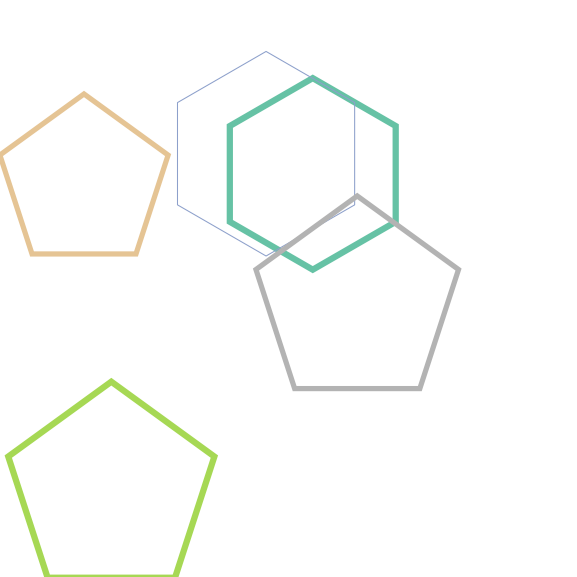[{"shape": "hexagon", "thickness": 3, "radius": 0.83, "center": [0.542, 0.698]}, {"shape": "hexagon", "thickness": 0.5, "radius": 0.89, "center": [0.461, 0.733]}, {"shape": "pentagon", "thickness": 3, "radius": 0.94, "center": [0.193, 0.151]}, {"shape": "pentagon", "thickness": 2.5, "radius": 0.77, "center": [0.145, 0.683]}, {"shape": "pentagon", "thickness": 2.5, "radius": 0.92, "center": [0.619, 0.475]}]